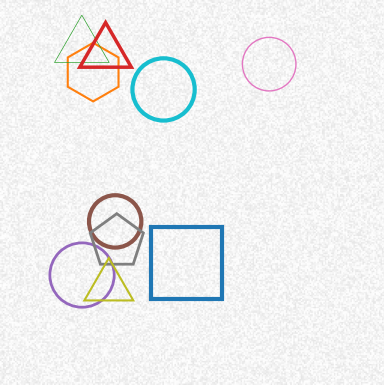[{"shape": "square", "thickness": 3, "radius": 0.47, "center": [0.485, 0.316]}, {"shape": "hexagon", "thickness": 1.5, "radius": 0.38, "center": [0.242, 0.813]}, {"shape": "triangle", "thickness": 0.5, "radius": 0.41, "center": [0.213, 0.879]}, {"shape": "triangle", "thickness": 2.5, "radius": 0.39, "center": [0.274, 0.864]}, {"shape": "circle", "thickness": 2, "radius": 0.42, "center": [0.213, 0.286]}, {"shape": "circle", "thickness": 3, "radius": 0.34, "center": [0.299, 0.425]}, {"shape": "circle", "thickness": 1, "radius": 0.35, "center": [0.699, 0.833]}, {"shape": "pentagon", "thickness": 2, "radius": 0.36, "center": [0.303, 0.372]}, {"shape": "triangle", "thickness": 1.5, "radius": 0.37, "center": [0.283, 0.256]}, {"shape": "circle", "thickness": 3, "radius": 0.4, "center": [0.425, 0.768]}]